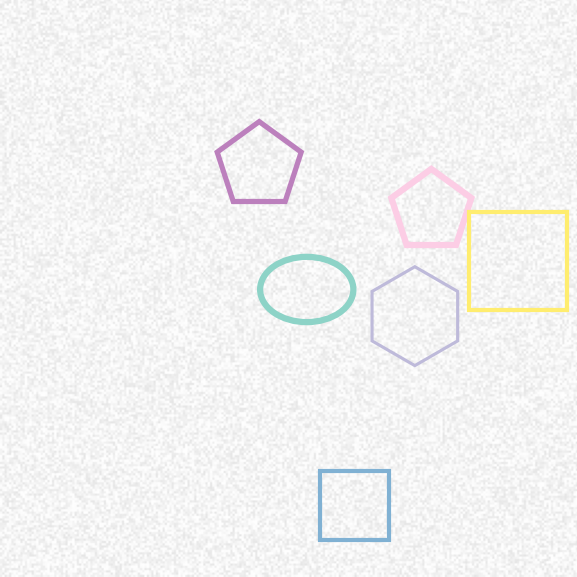[{"shape": "oval", "thickness": 3, "radius": 0.4, "center": [0.531, 0.498]}, {"shape": "hexagon", "thickness": 1.5, "radius": 0.43, "center": [0.718, 0.452]}, {"shape": "square", "thickness": 2, "radius": 0.3, "center": [0.613, 0.124]}, {"shape": "pentagon", "thickness": 3, "radius": 0.36, "center": [0.747, 0.634]}, {"shape": "pentagon", "thickness": 2.5, "radius": 0.38, "center": [0.449, 0.712]}, {"shape": "square", "thickness": 2, "radius": 0.42, "center": [0.897, 0.547]}]